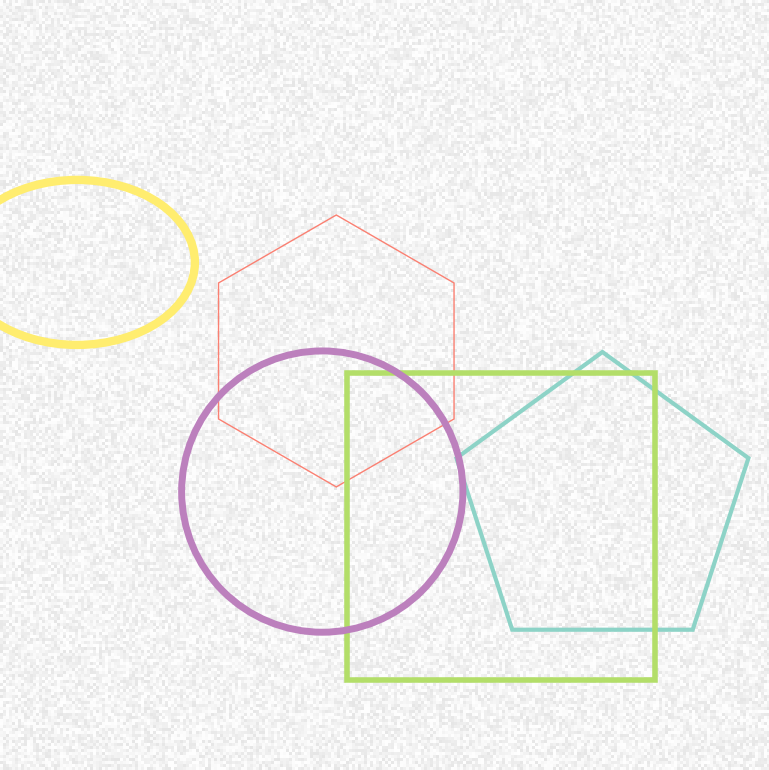[{"shape": "pentagon", "thickness": 1.5, "radius": 1.0, "center": [0.782, 0.343]}, {"shape": "hexagon", "thickness": 0.5, "radius": 0.88, "center": [0.437, 0.544]}, {"shape": "square", "thickness": 2, "radius": 1.0, "center": [0.651, 0.317]}, {"shape": "circle", "thickness": 2.5, "radius": 0.91, "center": [0.419, 0.362]}, {"shape": "oval", "thickness": 3, "radius": 0.77, "center": [0.1, 0.659]}]